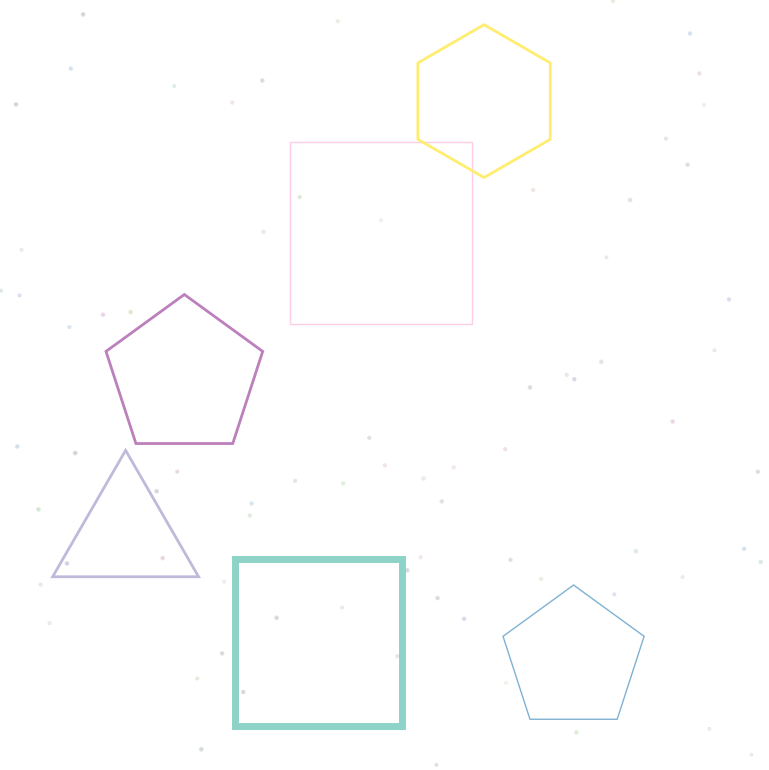[{"shape": "square", "thickness": 2.5, "radius": 0.54, "center": [0.413, 0.165]}, {"shape": "triangle", "thickness": 1, "radius": 0.55, "center": [0.163, 0.306]}, {"shape": "pentagon", "thickness": 0.5, "radius": 0.48, "center": [0.745, 0.144]}, {"shape": "square", "thickness": 0.5, "radius": 0.59, "center": [0.495, 0.697]}, {"shape": "pentagon", "thickness": 1, "radius": 0.53, "center": [0.239, 0.511]}, {"shape": "hexagon", "thickness": 1, "radius": 0.5, "center": [0.629, 0.869]}]